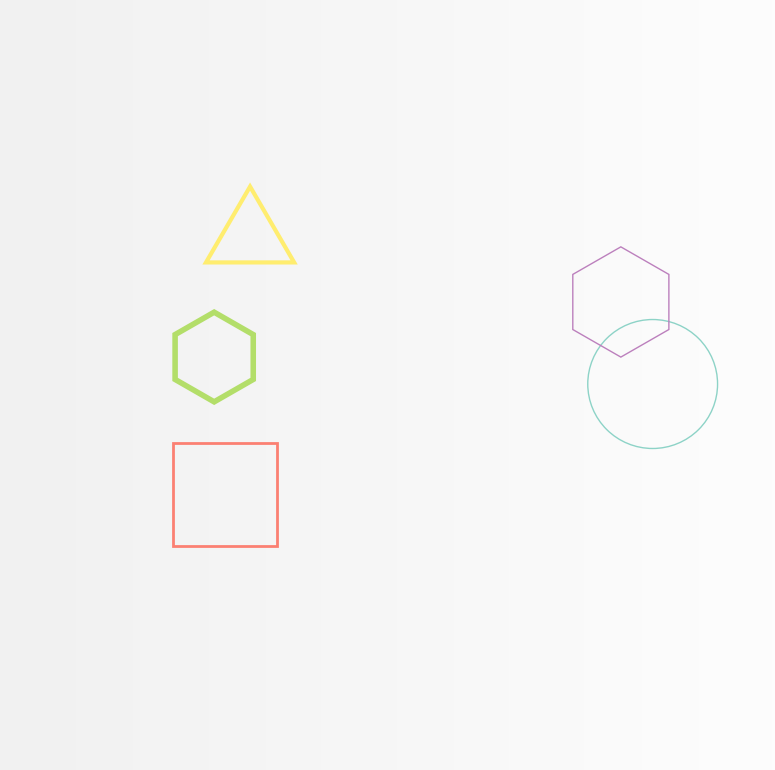[{"shape": "circle", "thickness": 0.5, "radius": 0.42, "center": [0.842, 0.501]}, {"shape": "square", "thickness": 1, "radius": 0.34, "center": [0.29, 0.358]}, {"shape": "hexagon", "thickness": 2, "radius": 0.29, "center": [0.276, 0.536]}, {"shape": "hexagon", "thickness": 0.5, "radius": 0.36, "center": [0.801, 0.608]}, {"shape": "triangle", "thickness": 1.5, "radius": 0.33, "center": [0.323, 0.692]}]